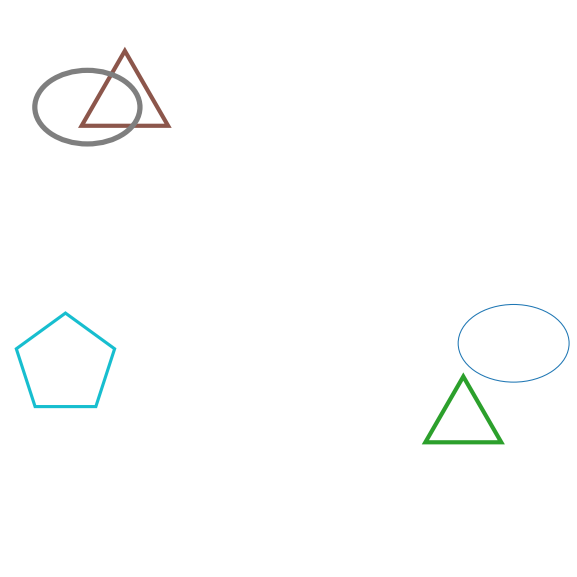[{"shape": "oval", "thickness": 0.5, "radius": 0.48, "center": [0.889, 0.405]}, {"shape": "triangle", "thickness": 2, "radius": 0.38, "center": [0.802, 0.271]}, {"shape": "triangle", "thickness": 2, "radius": 0.43, "center": [0.216, 0.825]}, {"shape": "oval", "thickness": 2.5, "radius": 0.46, "center": [0.151, 0.814]}, {"shape": "pentagon", "thickness": 1.5, "radius": 0.45, "center": [0.113, 0.367]}]